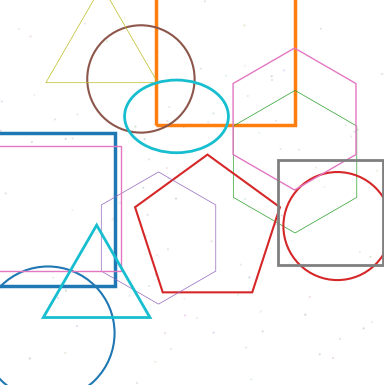[{"shape": "circle", "thickness": 1.5, "radius": 0.86, "center": [0.125, 0.135]}, {"shape": "square", "thickness": 2.5, "radius": 0.99, "center": [0.101, 0.456]}, {"shape": "square", "thickness": 2.5, "radius": 0.91, "center": [0.586, 0.856]}, {"shape": "hexagon", "thickness": 0.5, "radius": 0.93, "center": [0.766, 0.58]}, {"shape": "circle", "thickness": 1.5, "radius": 0.7, "center": [0.876, 0.413]}, {"shape": "pentagon", "thickness": 1.5, "radius": 0.99, "center": [0.539, 0.401]}, {"shape": "hexagon", "thickness": 0.5, "radius": 0.86, "center": [0.412, 0.382]}, {"shape": "circle", "thickness": 1.5, "radius": 0.7, "center": [0.366, 0.795]}, {"shape": "square", "thickness": 1, "radius": 0.81, "center": [0.152, 0.459]}, {"shape": "hexagon", "thickness": 1, "radius": 0.92, "center": [0.765, 0.691]}, {"shape": "square", "thickness": 2, "radius": 0.68, "center": [0.858, 0.448]}, {"shape": "triangle", "thickness": 0.5, "radius": 0.84, "center": [0.264, 0.869]}, {"shape": "oval", "thickness": 2, "radius": 0.67, "center": [0.458, 0.698]}, {"shape": "triangle", "thickness": 2, "radius": 0.8, "center": [0.251, 0.255]}]